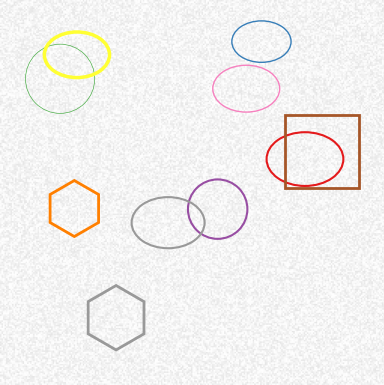[{"shape": "oval", "thickness": 1.5, "radius": 0.5, "center": [0.792, 0.587]}, {"shape": "oval", "thickness": 1, "radius": 0.38, "center": [0.679, 0.892]}, {"shape": "circle", "thickness": 0.5, "radius": 0.45, "center": [0.156, 0.795]}, {"shape": "circle", "thickness": 1.5, "radius": 0.39, "center": [0.565, 0.457]}, {"shape": "hexagon", "thickness": 2, "radius": 0.36, "center": [0.193, 0.458]}, {"shape": "oval", "thickness": 2.5, "radius": 0.42, "center": [0.2, 0.858]}, {"shape": "square", "thickness": 2, "radius": 0.48, "center": [0.836, 0.606]}, {"shape": "oval", "thickness": 1, "radius": 0.43, "center": [0.64, 0.77]}, {"shape": "hexagon", "thickness": 2, "radius": 0.42, "center": [0.302, 0.175]}, {"shape": "oval", "thickness": 1.5, "radius": 0.47, "center": [0.437, 0.422]}]